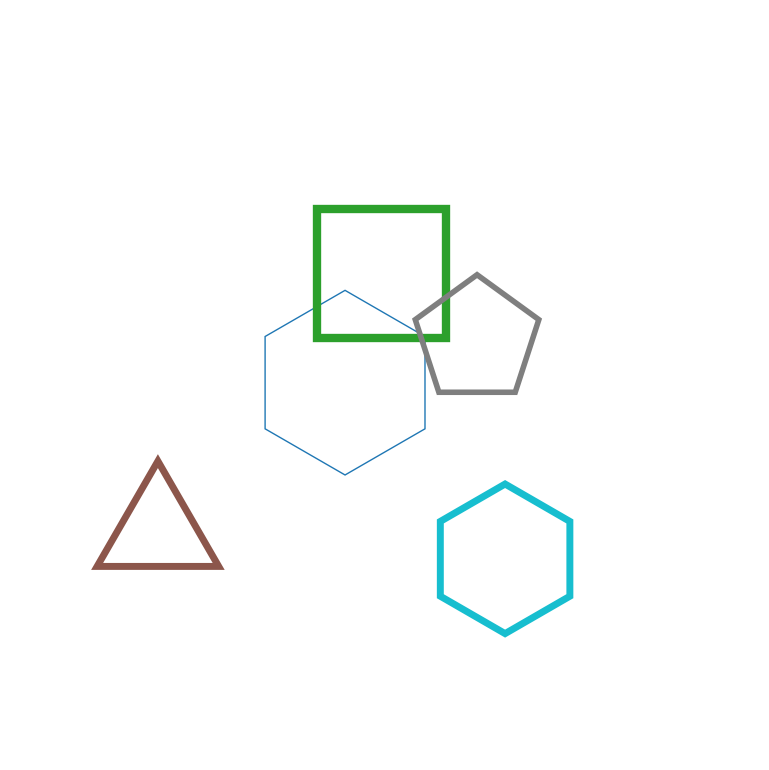[{"shape": "hexagon", "thickness": 0.5, "radius": 0.6, "center": [0.448, 0.503]}, {"shape": "square", "thickness": 3, "radius": 0.42, "center": [0.495, 0.645]}, {"shape": "triangle", "thickness": 2.5, "radius": 0.46, "center": [0.205, 0.31]}, {"shape": "pentagon", "thickness": 2, "radius": 0.42, "center": [0.62, 0.559]}, {"shape": "hexagon", "thickness": 2.5, "radius": 0.49, "center": [0.656, 0.274]}]